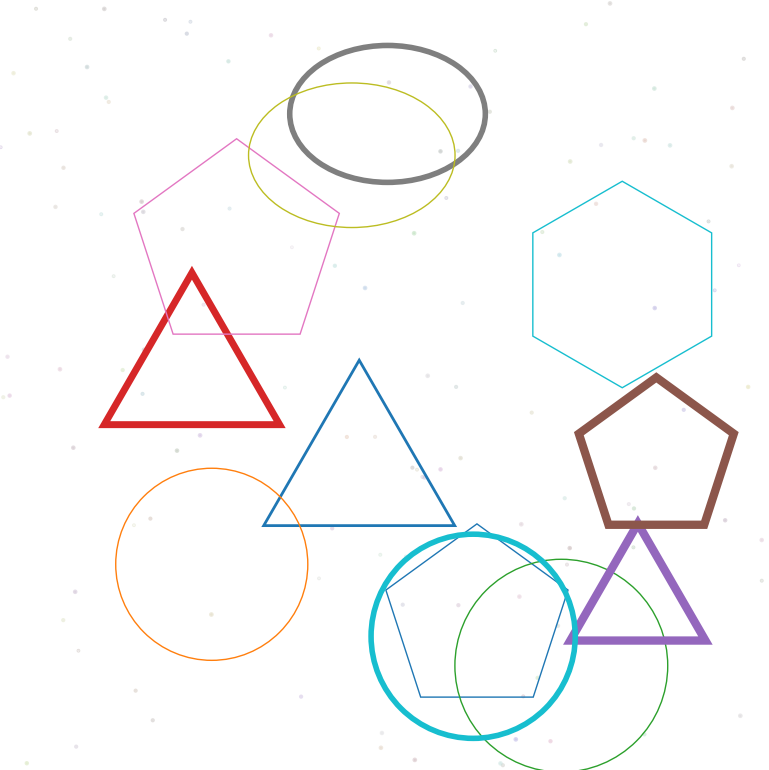[{"shape": "pentagon", "thickness": 0.5, "radius": 0.62, "center": [0.619, 0.195]}, {"shape": "triangle", "thickness": 1, "radius": 0.72, "center": [0.467, 0.389]}, {"shape": "circle", "thickness": 0.5, "radius": 0.62, "center": [0.275, 0.267]}, {"shape": "circle", "thickness": 0.5, "radius": 0.69, "center": [0.729, 0.135]}, {"shape": "triangle", "thickness": 2.5, "radius": 0.66, "center": [0.249, 0.514]}, {"shape": "triangle", "thickness": 3, "radius": 0.51, "center": [0.828, 0.219]}, {"shape": "pentagon", "thickness": 3, "radius": 0.53, "center": [0.852, 0.404]}, {"shape": "pentagon", "thickness": 0.5, "radius": 0.7, "center": [0.307, 0.68]}, {"shape": "oval", "thickness": 2, "radius": 0.64, "center": [0.503, 0.852]}, {"shape": "oval", "thickness": 0.5, "radius": 0.67, "center": [0.457, 0.798]}, {"shape": "circle", "thickness": 2, "radius": 0.66, "center": [0.615, 0.174]}, {"shape": "hexagon", "thickness": 0.5, "radius": 0.67, "center": [0.808, 0.631]}]